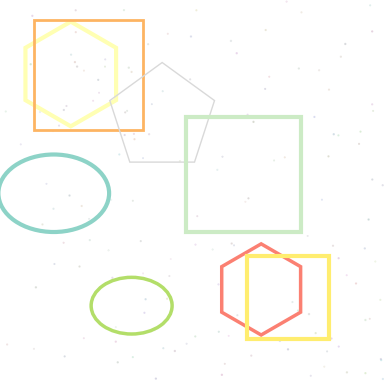[{"shape": "oval", "thickness": 3, "radius": 0.72, "center": [0.14, 0.498]}, {"shape": "hexagon", "thickness": 3, "radius": 0.68, "center": [0.184, 0.808]}, {"shape": "hexagon", "thickness": 2.5, "radius": 0.59, "center": [0.678, 0.248]}, {"shape": "square", "thickness": 2, "radius": 0.71, "center": [0.23, 0.805]}, {"shape": "oval", "thickness": 2.5, "radius": 0.53, "center": [0.342, 0.206]}, {"shape": "pentagon", "thickness": 1, "radius": 0.71, "center": [0.421, 0.695]}, {"shape": "square", "thickness": 3, "radius": 0.75, "center": [0.632, 0.548]}, {"shape": "square", "thickness": 3, "radius": 0.54, "center": [0.748, 0.228]}]